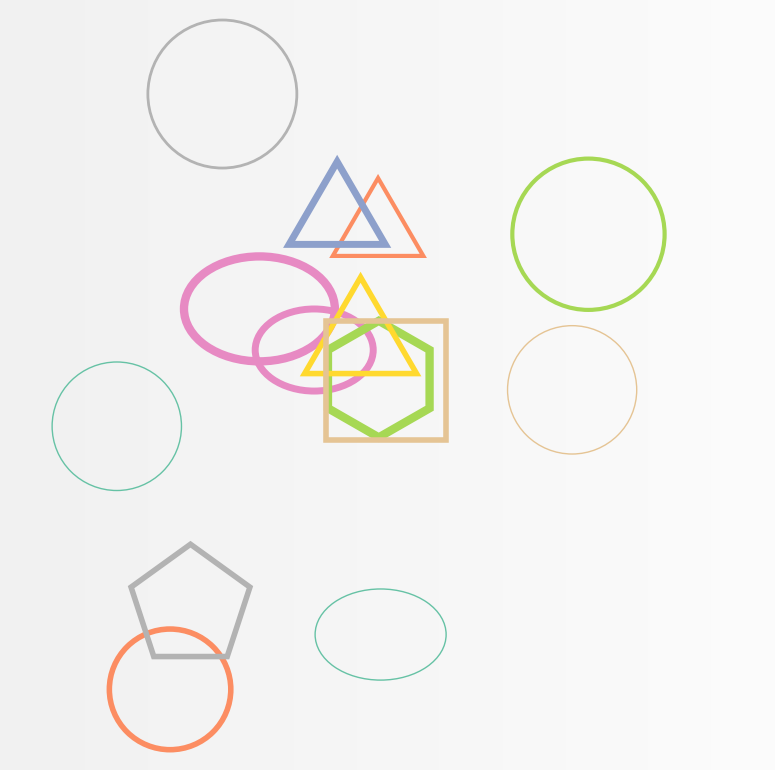[{"shape": "oval", "thickness": 0.5, "radius": 0.42, "center": [0.491, 0.176]}, {"shape": "circle", "thickness": 0.5, "radius": 0.42, "center": [0.151, 0.446]}, {"shape": "triangle", "thickness": 1.5, "radius": 0.34, "center": [0.488, 0.701]}, {"shape": "circle", "thickness": 2, "radius": 0.39, "center": [0.219, 0.105]}, {"shape": "triangle", "thickness": 2.5, "radius": 0.36, "center": [0.435, 0.718]}, {"shape": "oval", "thickness": 3, "radius": 0.49, "center": [0.335, 0.599]}, {"shape": "oval", "thickness": 2.5, "radius": 0.38, "center": [0.405, 0.545]}, {"shape": "hexagon", "thickness": 3, "radius": 0.38, "center": [0.489, 0.508]}, {"shape": "circle", "thickness": 1.5, "radius": 0.49, "center": [0.759, 0.696]}, {"shape": "triangle", "thickness": 2, "radius": 0.42, "center": [0.465, 0.557]}, {"shape": "square", "thickness": 2, "radius": 0.39, "center": [0.498, 0.506]}, {"shape": "circle", "thickness": 0.5, "radius": 0.42, "center": [0.738, 0.494]}, {"shape": "pentagon", "thickness": 2, "radius": 0.4, "center": [0.246, 0.213]}, {"shape": "circle", "thickness": 1, "radius": 0.48, "center": [0.287, 0.878]}]